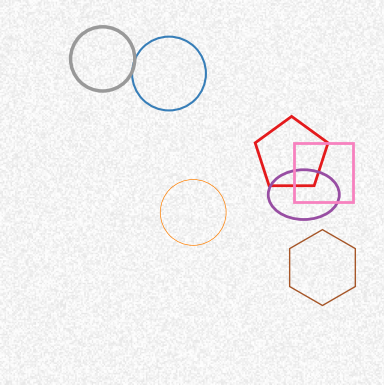[{"shape": "pentagon", "thickness": 2, "radius": 0.5, "center": [0.757, 0.598]}, {"shape": "circle", "thickness": 1.5, "radius": 0.48, "center": [0.439, 0.809]}, {"shape": "oval", "thickness": 2, "radius": 0.46, "center": [0.789, 0.494]}, {"shape": "circle", "thickness": 0.5, "radius": 0.43, "center": [0.502, 0.448]}, {"shape": "hexagon", "thickness": 1, "radius": 0.49, "center": [0.838, 0.305]}, {"shape": "square", "thickness": 2, "radius": 0.38, "center": [0.839, 0.552]}, {"shape": "circle", "thickness": 2.5, "radius": 0.42, "center": [0.267, 0.847]}]